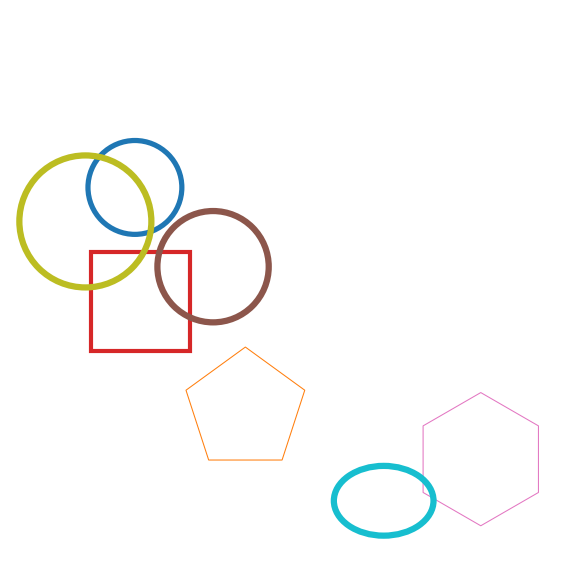[{"shape": "circle", "thickness": 2.5, "radius": 0.41, "center": [0.234, 0.675]}, {"shape": "pentagon", "thickness": 0.5, "radius": 0.54, "center": [0.425, 0.29]}, {"shape": "square", "thickness": 2, "radius": 0.43, "center": [0.244, 0.477]}, {"shape": "circle", "thickness": 3, "radius": 0.48, "center": [0.369, 0.537]}, {"shape": "hexagon", "thickness": 0.5, "radius": 0.58, "center": [0.833, 0.204]}, {"shape": "circle", "thickness": 3, "radius": 0.57, "center": [0.148, 0.616]}, {"shape": "oval", "thickness": 3, "radius": 0.43, "center": [0.664, 0.132]}]